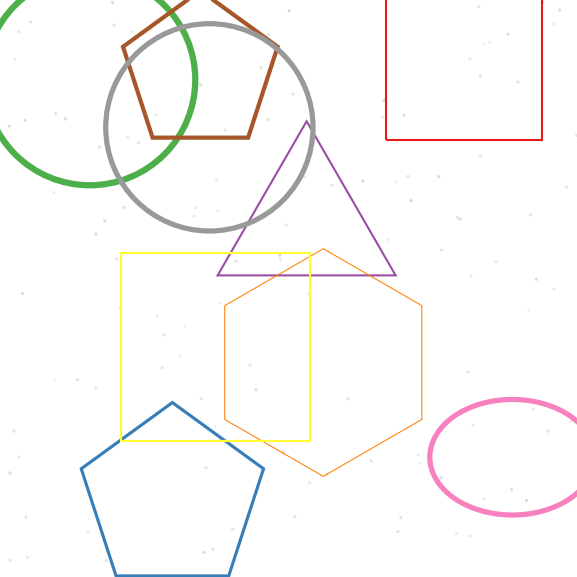[{"shape": "square", "thickness": 1, "radius": 0.67, "center": [0.803, 0.891]}, {"shape": "pentagon", "thickness": 1.5, "radius": 0.83, "center": [0.299, 0.136]}, {"shape": "circle", "thickness": 3, "radius": 0.91, "center": [0.155, 0.861]}, {"shape": "triangle", "thickness": 1, "radius": 0.89, "center": [0.531, 0.611]}, {"shape": "hexagon", "thickness": 0.5, "radius": 0.99, "center": [0.56, 0.371]}, {"shape": "square", "thickness": 1, "radius": 0.82, "center": [0.373, 0.398]}, {"shape": "pentagon", "thickness": 2, "radius": 0.7, "center": [0.347, 0.875]}, {"shape": "oval", "thickness": 2.5, "radius": 0.71, "center": [0.887, 0.207]}, {"shape": "circle", "thickness": 2.5, "radius": 0.9, "center": [0.363, 0.779]}]